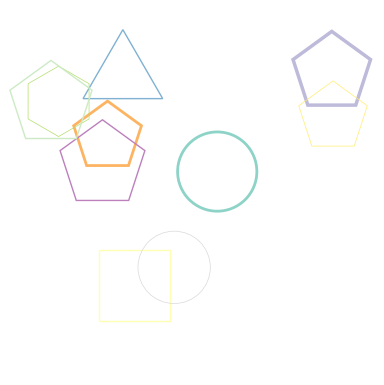[{"shape": "circle", "thickness": 2, "radius": 0.51, "center": [0.564, 0.554]}, {"shape": "square", "thickness": 1, "radius": 0.46, "center": [0.35, 0.258]}, {"shape": "pentagon", "thickness": 2.5, "radius": 0.53, "center": [0.862, 0.813]}, {"shape": "triangle", "thickness": 1, "radius": 0.6, "center": [0.319, 0.804]}, {"shape": "pentagon", "thickness": 2, "radius": 0.46, "center": [0.279, 0.645]}, {"shape": "hexagon", "thickness": 0.5, "radius": 0.46, "center": [0.152, 0.737]}, {"shape": "circle", "thickness": 0.5, "radius": 0.47, "center": [0.452, 0.306]}, {"shape": "pentagon", "thickness": 1, "radius": 0.58, "center": [0.266, 0.573]}, {"shape": "pentagon", "thickness": 1, "radius": 0.56, "center": [0.132, 0.731]}, {"shape": "pentagon", "thickness": 0.5, "radius": 0.47, "center": [0.865, 0.696]}]